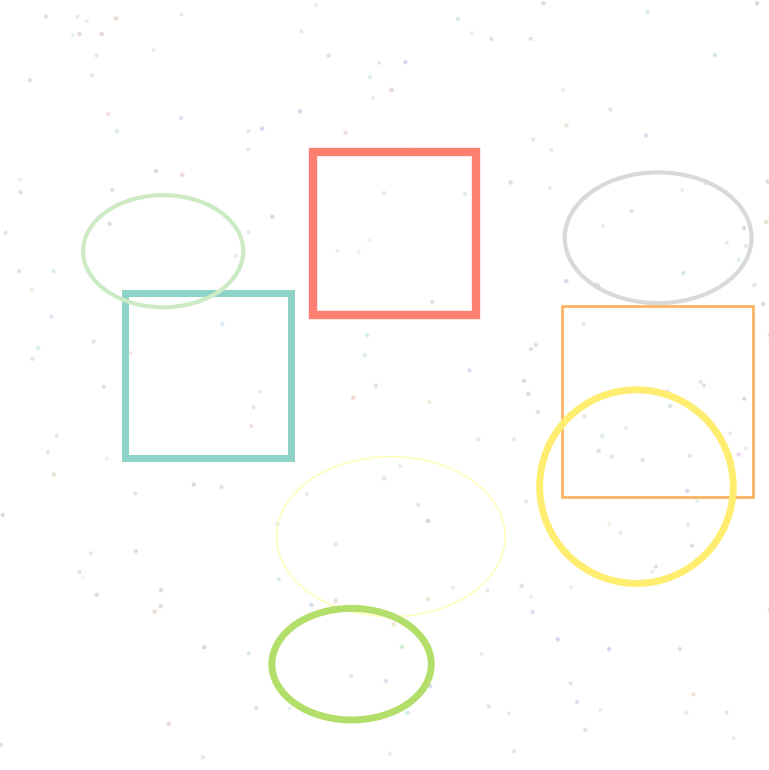[{"shape": "square", "thickness": 2.5, "radius": 0.54, "center": [0.27, 0.512]}, {"shape": "oval", "thickness": 0.5, "radius": 0.74, "center": [0.508, 0.303]}, {"shape": "square", "thickness": 3, "radius": 0.53, "center": [0.513, 0.697]}, {"shape": "square", "thickness": 1, "radius": 0.62, "center": [0.854, 0.479]}, {"shape": "oval", "thickness": 2.5, "radius": 0.52, "center": [0.457, 0.137]}, {"shape": "oval", "thickness": 1.5, "radius": 0.61, "center": [0.855, 0.691]}, {"shape": "oval", "thickness": 1.5, "radius": 0.52, "center": [0.212, 0.674]}, {"shape": "circle", "thickness": 2.5, "radius": 0.63, "center": [0.827, 0.368]}]